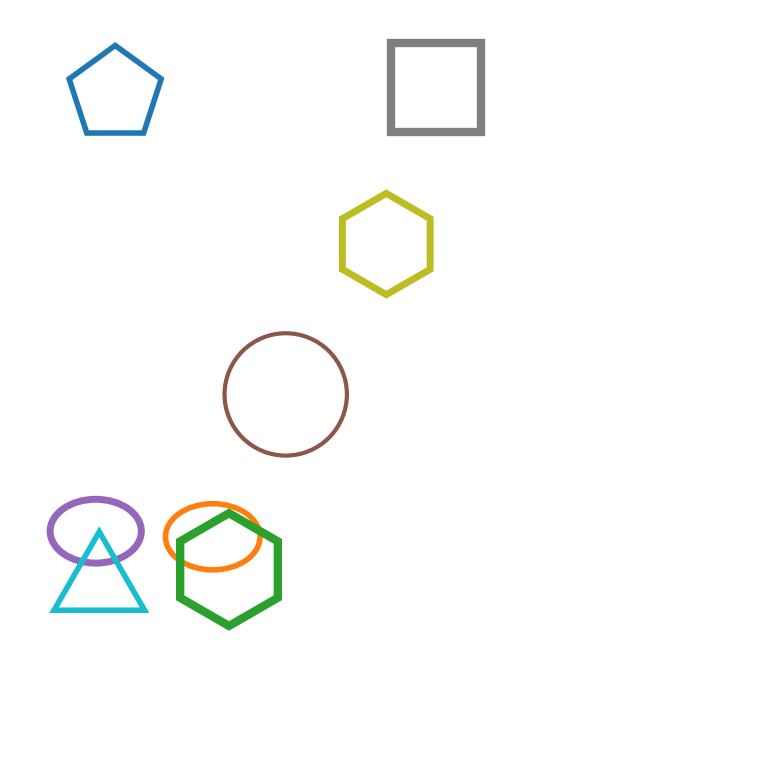[{"shape": "pentagon", "thickness": 2, "radius": 0.31, "center": [0.15, 0.878]}, {"shape": "oval", "thickness": 2, "radius": 0.31, "center": [0.276, 0.303]}, {"shape": "hexagon", "thickness": 3, "radius": 0.37, "center": [0.297, 0.26]}, {"shape": "oval", "thickness": 2.5, "radius": 0.3, "center": [0.124, 0.31]}, {"shape": "circle", "thickness": 1.5, "radius": 0.4, "center": [0.371, 0.488]}, {"shape": "square", "thickness": 3, "radius": 0.29, "center": [0.566, 0.886]}, {"shape": "hexagon", "thickness": 2.5, "radius": 0.33, "center": [0.502, 0.683]}, {"shape": "triangle", "thickness": 2, "radius": 0.34, "center": [0.129, 0.241]}]